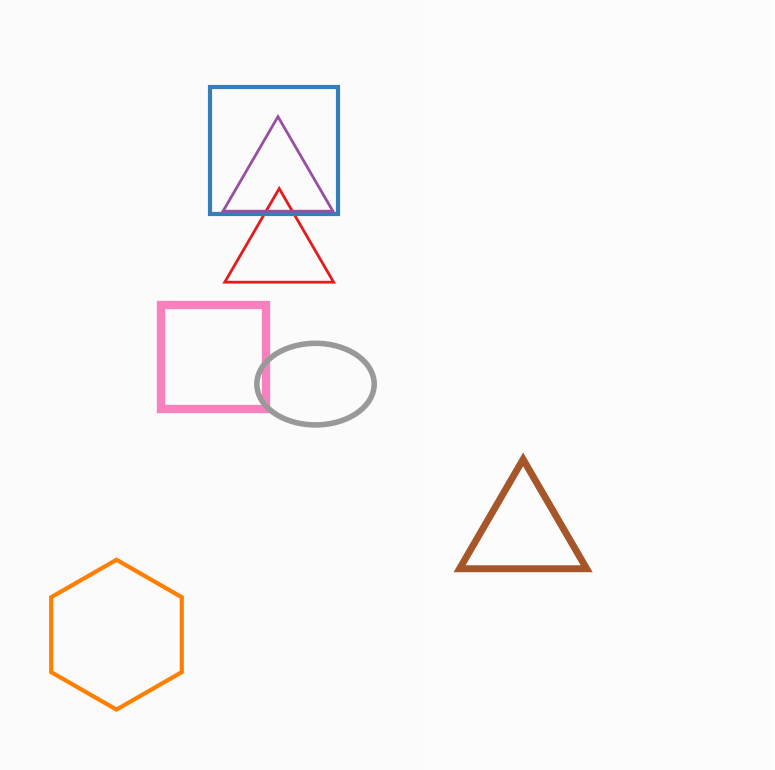[{"shape": "triangle", "thickness": 1, "radius": 0.41, "center": [0.36, 0.674]}, {"shape": "square", "thickness": 1.5, "radius": 0.41, "center": [0.354, 0.804]}, {"shape": "triangle", "thickness": 1, "radius": 0.41, "center": [0.359, 0.767]}, {"shape": "hexagon", "thickness": 1.5, "radius": 0.49, "center": [0.15, 0.176]}, {"shape": "triangle", "thickness": 2.5, "radius": 0.47, "center": [0.675, 0.309]}, {"shape": "square", "thickness": 3, "radius": 0.34, "center": [0.276, 0.537]}, {"shape": "oval", "thickness": 2, "radius": 0.38, "center": [0.407, 0.501]}]